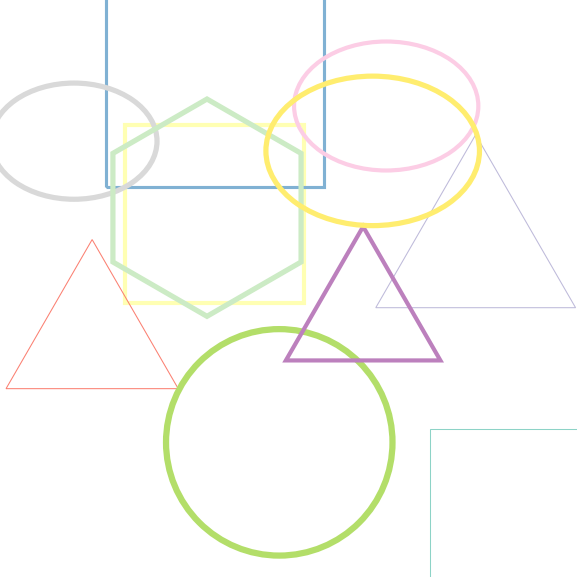[{"shape": "square", "thickness": 0.5, "radius": 0.74, "center": [0.892, 0.108]}, {"shape": "square", "thickness": 2, "radius": 0.77, "center": [0.371, 0.628]}, {"shape": "triangle", "thickness": 0.5, "radius": 1.0, "center": [0.824, 0.566]}, {"shape": "triangle", "thickness": 0.5, "radius": 0.86, "center": [0.16, 0.412]}, {"shape": "square", "thickness": 1.5, "radius": 0.94, "center": [0.372, 0.863]}, {"shape": "circle", "thickness": 3, "radius": 0.98, "center": [0.484, 0.233]}, {"shape": "oval", "thickness": 2, "radius": 0.8, "center": [0.669, 0.816]}, {"shape": "oval", "thickness": 2.5, "radius": 0.72, "center": [0.128, 0.755]}, {"shape": "triangle", "thickness": 2, "radius": 0.77, "center": [0.629, 0.452]}, {"shape": "hexagon", "thickness": 2.5, "radius": 0.94, "center": [0.358, 0.64]}, {"shape": "oval", "thickness": 2.5, "radius": 0.92, "center": [0.645, 0.738]}]